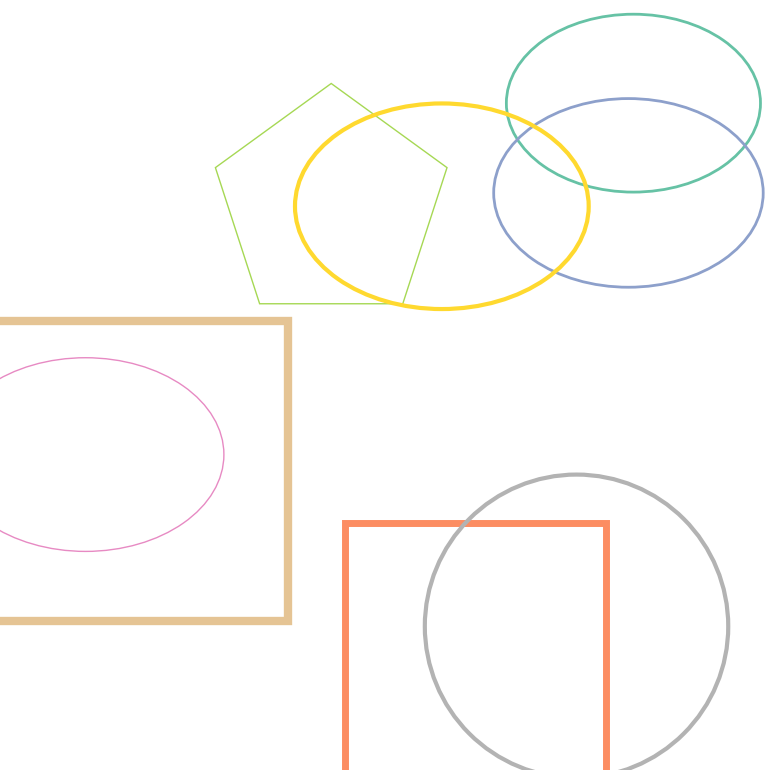[{"shape": "oval", "thickness": 1, "radius": 0.83, "center": [0.823, 0.866]}, {"shape": "square", "thickness": 2.5, "radius": 0.85, "center": [0.617, 0.151]}, {"shape": "oval", "thickness": 1, "radius": 0.88, "center": [0.816, 0.749]}, {"shape": "oval", "thickness": 0.5, "radius": 0.9, "center": [0.111, 0.41]}, {"shape": "pentagon", "thickness": 0.5, "radius": 0.79, "center": [0.43, 0.733]}, {"shape": "oval", "thickness": 1.5, "radius": 0.95, "center": [0.574, 0.732]}, {"shape": "square", "thickness": 3, "radius": 0.97, "center": [0.18, 0.388]}, {"shape": "circle", "thickness": 1.5, "radius": 0.99, "center": [0.749, 0.187]}]